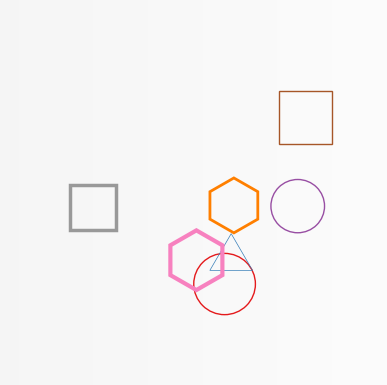[{"shape": "circle", "thickness": 1, "radius": 0.4, "center": [0.58, 0.262]}, {"shape": "triangle", "thickness": 0.5, "radius": 0.32, "center": [0.597, 0.329]}, {"shape": "circle", "thickness": 1, "radius": 0.35, "center": [0.768, 0.465]}, {"shape": "hexagon", "thickness": 2, "radius": 0.36, "center": [0.604, 0.466]}, {"shape": "square", "thickness": 1, "radius": 0.34, "center": [0.788, 0.696]}, {"shape": "hexagon", "thickness": 3, "radius": 0.39, "center": [0.507, 0.324]}, {"shape": "square", "thickness": 2.5, "radius": 0.3, "center": [0.24, 0.461]}]